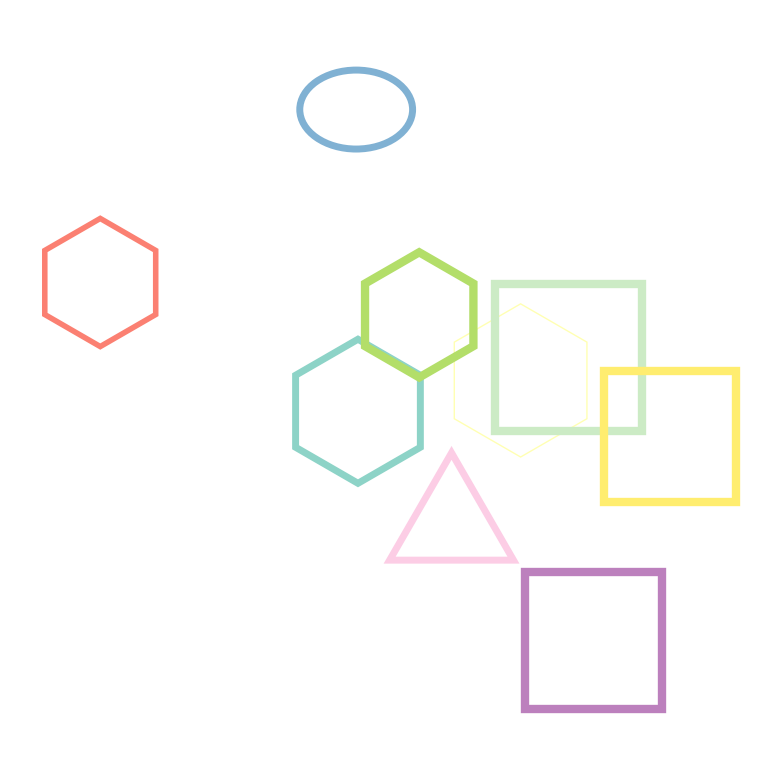[{"shape": "hexagon", "thickness": 2.5, "radius": 0.47, "center": [0.465, 0.466]}, {"shape": "hexagon", "thickness": 0.5, "radius": 0.5, "center": [0.676, 0.506]}, {"shape": "hexagon", "thickness": 2, "radius": 0.42, "center": [0.13, 0.633]}, {"shape": "oval", "thickness": 2.5, "radius": 0.37, "center": [0.463, 0.858]}, {"shape": "hexagon", "thickness": 3, "radius": 0.41, "center": [0.544, 0.591]}, {"shape": "triangle", "thickness": 2.5, "radius": 0.46, "center": [0.586, 0.319]}, {"shape": "square", "thickness": 3, "radius": 0.44, "center": [0.77, 0.168]}, {"shape": "square", "thickness": 3, "radius": 0.48, "center": [0.738, 0.536]}, {"shape": "square", "thickness": 3, "radius": 0.43, "center": [0.87, 0.433]}]